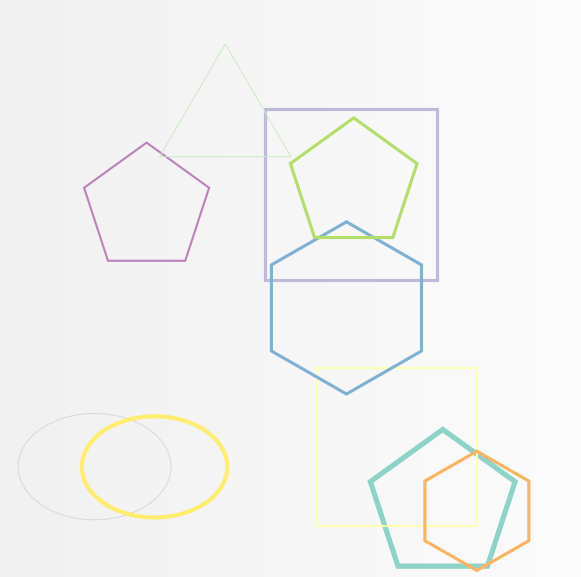[{"shape": "pentagon", "thickness": 2.5, "radius": 0.65, "center": [0.762, 0.125]}, {"shape": "square", "thickness": 1, "radius": 0.69, "center": [0.683, 0.225]}, {"shape": "square", "thickness": 1.5, "radius": 0.74, "center": [0.604, 0.662]}, {"shape": "hexagon", "thickness": 1.5, "radius": 0.75, "center": [0.596, 0.466]}, {"shape": "hexagon", "thickness": 1.5, "radius": 0.52, "center": [0.82, 0.114]}, {"shape": "pentagon", "thickness": 1.5, "radius": 0.57, "center": [0.609, 0.681]}, {"shape": "oval", "thickness": 0.5, "radius": 0.66, "center": [0.163, 0.191]}, {"shape": "pentagon", "thickness": 1, "radius": 0.57, "center": [0.252, 0.639]}, {"shape": "triangle", "thickness": 0.5, "radius": 0.65, "center": [0.388, 0.793]}, {"shape": "oval", "thickness": 2, "radius": 0.63, "center": [0.266, 0.191]}]